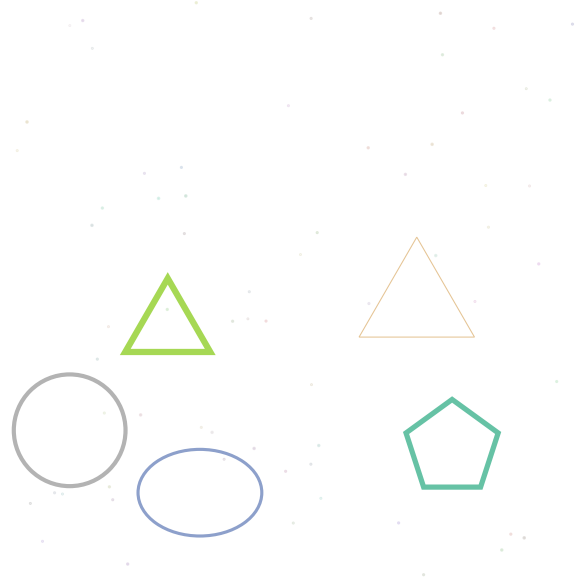[{"shape": "pentagon", "thickness": 2.5, "radius": 0.42, "center": [0.783, 0.224]}, {"shape": "oval", "thickness": 1.5, "radius": 0.54, "center": [0.346, 0.146]}, {"shape": "triangle", "thickness": 3, "radius": 0.42, "center": [0.29, 0.432]}, {"shape": "triangle", "thickness": 0.5, "radius": 0.58, "center": [0.722, 0.473]}, {"shape": "circle", "thickness": 2, "radius": 0.48, "center": [0.121, 0.254]}]